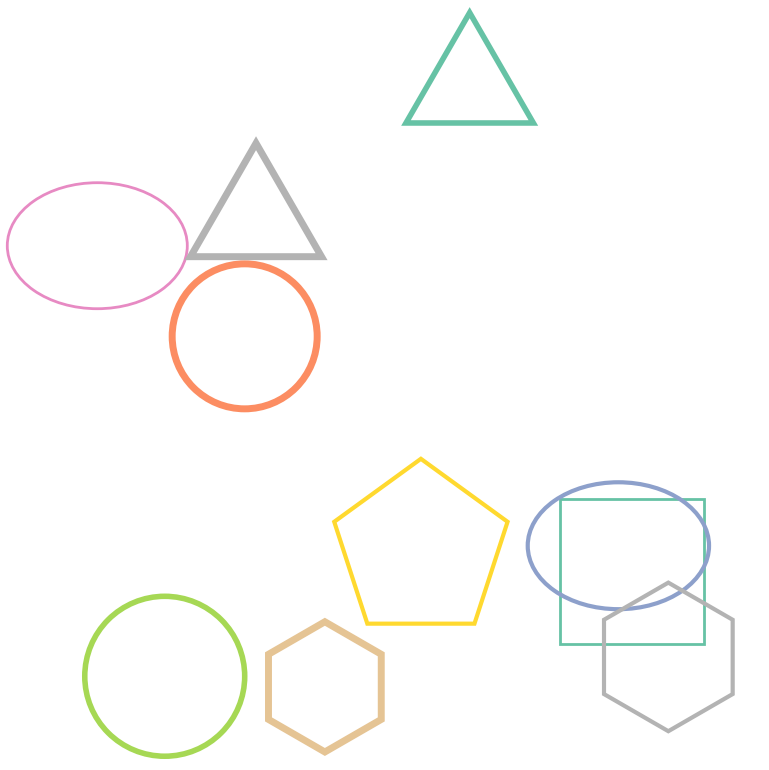[{"shape": "triangle", "thickness": 2, "radius": 0.48, "center": [0.61, 0.888]}, {"shape": "square", "thickness": 1, "radius": 0.47, "center": [0.82, 0.258]}, {"shape": "circle", "thickness": 2.5, "radius": 0.47, "center": [0.318, 0.563]}, {"shape": "oval", "thickness": 1.5, "radius": 0.59, "center": [0.803, 0.291]}, {"shape": "oval", "thickness": 1, "radius": 0.58, "center": [0.126, 0.681]}, {"shape": "circle", "thickness": 2, "radius": 0.52, "center": [0.214, 0.122]}, {"shape": "pentagon", "thickness": 1.5, "radius": 0.59, "center": [0.547, 0.286]}, {"shape": "hexagon", "thickness": 2.5, "radius": 0.42, "center": [0.422, 0.108]}, {"shape": "triangle", "thickness": 2.5, "radius": 0.49, "center": [0.333, 0.716]}, {"shape": "hexagon", "thickness": 1.5, "radius": 0.48, "center": [0.868, 0.147]}]